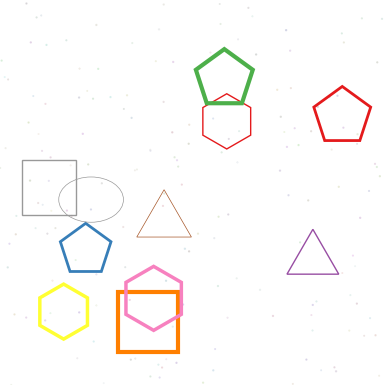[{"shape": "pentagon", "thickness": 2, "radius": 0.39, "center": [0.889, 0.698]}, {"shape": "hexagon", "thickness": 1, "radius": 0.36, "center": [0.589, 0.685]}, {"shape": "pentagon", "thickness": 2, "radius": 0.35, "center": [0.223, 0.351]}, {"shape": "pentagon", "thickness": 3, "radius": 0.39, "center": [0.583, 0.795]}, {"shape": "triangle", "thickness": 1, "radius": 0.39, "center": [0.813, 0.327]}, {"shape": "square", "thickness": 3, "radius": 0.39, "center": [0.385, 0.165]}, {"shape": "hexagon", "thickness": 2.5, "radius": 0.36, "center": [0.165, 0.191]}, {"shape": "triangle", "thickness": 0.5, "radius": 0.41, "center": [0.426, 0.425]}, {"shape": "hexagon", "thickness": 2.5, "radius": 0.42, "center": [0.399, 0.225]}, {"shape": "oval", "thickness": 0.5, "radius": 0.42, "center": [0.237, 0.482]}, {"shape": "square", "thickness": 1, "radius": 0.35, "center": [0.128, 0.513]}]